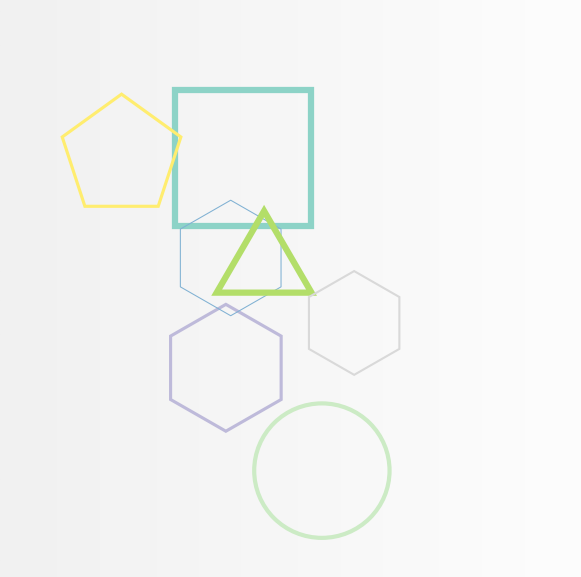[{"shape": "square", "thickness": 3, "radius": 0.59, "center": [0.418, 0.725]}, {"shape": "hexagon", "thickness": 1.5, "radius": 0.55, "center": [0.389, 0.362]}, {"shape": "hexagon", "thickness": 0.5, "radius": 0.5, "center": [0.397, 0.552]}, {"shape": "triangle", "thickness": 3, "radius": 0.47, "center": [0.454, 0.539]}, {"shape": "hexagon", "thickness": 1, "radius": 0.45, "center": [0.609, 0.44]}, {"shape": "circle", "thickness": 2, "radius": 0.58, "center": [0.554, 0.184]}, {"shape": "pentagon", "thickness": 1.5, "radius": 0.54, "center": [0.209, 0.729]}]